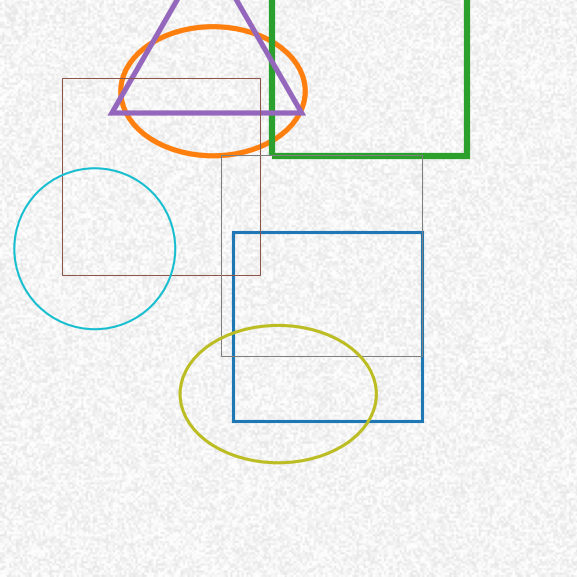[{"shape": "square", "thickness": 1.5, "radius": 0.82, "center": [0.567, 0.433]}, {"shape": "oval", "thickness": 2.5, "radius": 0.8, "center": [0.369, 0.841]}, {"shape": "square", "thickness": 3, "radius": 0.85, "center": [0.64, 0.898]}, {"shape": "triangle", "thickness": 2.5, "radius": 0.95, "center": [0.358, 0.898]}, {"shape": "square", "thickness": 0.5, "radius": 0.86, "center": [0.278, 0.694]}, {"shape": "square", "thickness": 0.5, "radius": 0.87, "center": [0.557, 0.557]}, {"shape": "oval", "thickness": 1.5, "radius": 0.85, "center": [0.482, 0.317]}, {"shape": "circle", "thickness": 1, "radius": 0.7, "center": [0.164, 0.568]}]